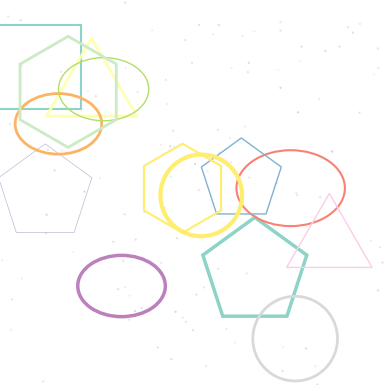[{"shape": "square", "thickness": 1.5, "radius": 0.54, "center": [0.103, 0.826]}, {"shape": "pentagon", "thickness": 2.5, "radius": 0.71, "center": [0.662, 0.294]}, {"shape": "triangle", "thickness": 2, "radius": 0.67, "center": [0.238, 0.766]}, {"shape": "pentagon", "thickness": 0.5, "radius": 0.64, "center": [0.117, 0.499]}, {"shape": "oval", "thickness": 1.5, "radius": 0.7, "center": [0.755, 0.511]}, {"shape": "pentagon", "thickness": 1, "radius": 0.55, "center": [0.627, 0.533]}, {"shape": "oval", "thickness": 2, "radius": 0.56, "center": [0.152, 0.678]}, {"shape": "oval", "thickness": 1, "radius": 0.59, "center": [0.269, 0.768]}, {"shape": "triangle", "thickness": 1, "radius": 0.64, "center": [0.855, 0.369]}, {"shape": "circle", "thickness": 2, "radius": 0.55, "center": [0.767, 0.12]}, {"shape": "oval", "thickness": 2.5, "radius": 0.57, "center": [0.316, 0.257]}, {"shape": "hexagon", "thickness": 2, "radius": 0.72, "center": [0.177, 0.761]}, {"shape": "circle", "thickness": 3, "radius": 0.53, "center": [0.523, 0.493]}, {"shape": "hexagon", "thickness": 1.5, "radius": 0.58, "center": [0.474, 0.511]}]